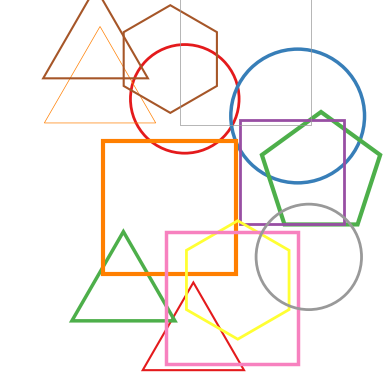[{"shape": "triangle", "thickness": 1.5, "radius": 0.76, "center": [0.502, 0.114]}, {"shape": "circle", "thickness": 2, "radius": 0.71, "center": [0.48, 0.743]}, {"shape": "circle", "thickness": 2.5, "radius": 0.87, "center": [0.773, 0.699]}, {"shape": "triangle", "thickness": 2.5, "radius": 0.77, "center": [0.32, 0.244]}, {"shape": "pentagon", "thickness": 3, "radius": 0.81, "center": [0.834, 0.548]}, {"shape": "square", "thickness": 2, "radius": 0.67, "center": [0.759, 0.553]}, {"shape": "triangle", "thickness": 0.5, "radius": 0.84, "center": [0.26, 0.764]}, {"shape": "square", "thickness": 3, "radius": 0.86, "center": [0.441, 0.461]}, {"shape": "hexagon", "thickness": 2, "radius": 0.77, "center": [0.618, 0.273]}, {"shape": "hexagon", "thickness": 1.5, "radius": 0.7, "center": [0.442, 0.847]}, {"shape": "triangle", "thickness": 1.5, "radius": 0.79, "center": [0.248, 0.875]}, {"shape": "square", "thickness": 2.5, "radius": 0.86, "center": [0.602, 0.227]}, {"shape": "square", "thickness": 0.5, "radius": 0.85, "center": [0.638, 0.846]}, {"shape": "circle", "thickness": 2, "radius": 0.68, "center": [0.802, 0.333]}]